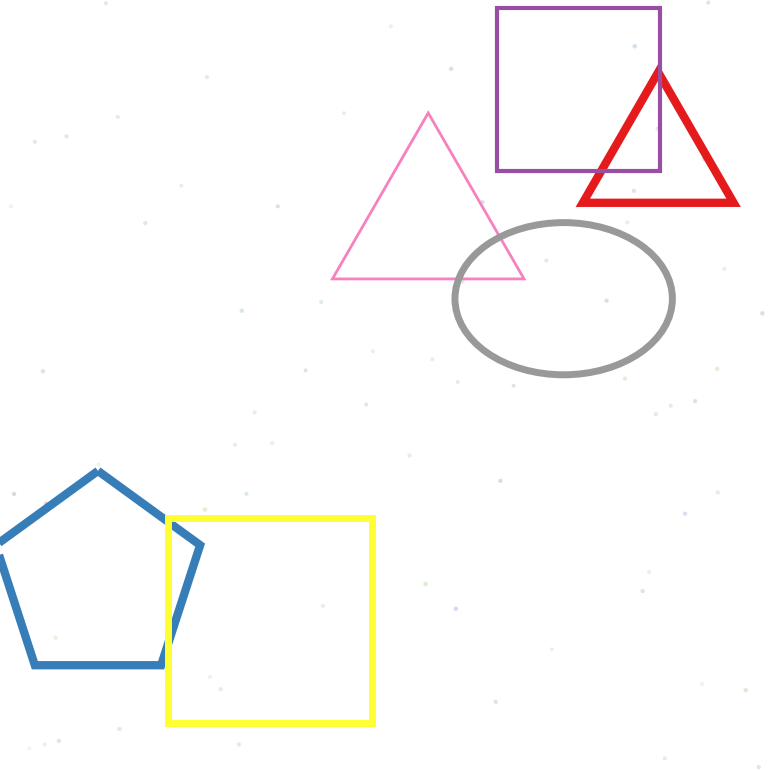[{"shape": "triangle", "thickness": 3, "radius": 0.57, "center": [0.855, 0.793]}, {"shape": "pentagon", "thickness": 3, "radius": 0.7, "center": [0.127, 0.249]}, {"shape": "square", "thickness": 1.5, "radius": 0.53, "center": [0.751, 0.883]}, {"shape": "square", "thickness": 2.5, "radius": 0.66, "center": [0.35, 0.194]}, {"shape": "triangle", "thickness": 1, "radius": 0.72, "center": [0.556, 0.71]}, {"shape": "oval", "thickness": 2.5, "radius": 0.71, "center": [0.732, 0.612]}]